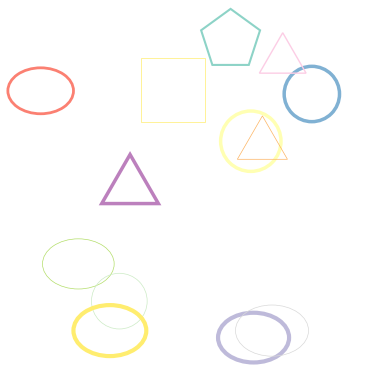[{"shape": "pentagon", "thickness": 1.5, "radius": 0.4, "center": [0.599, 0.896]}, {"shape": "circle", "thickness": 2.5, "radius": 0.39, "center": [0.651, 0.633]}, {"shape": "oval", "thickness": 3, "radius": 0.46, "center": [0.659, 0.123]}, {"shape": "oval", "thickness": 2, "radius": 0.43, "center": [0.106, 0.764]}, {"shape": "circle", "thickness": 2.5, "radius": 0.36, "center": [0.81, 0.756]}, {"shape": "triangle", "thickness": 0.5, "radius": 0.38, "center": [0.682, 0.624]}, {"shape": "oval", "thickness": 0.5, "radius": 0.47, "center": [0.203, 0.315]}, {"shape": "triangle", "thickness": 1, "radius": 0.35, "center": [0.734, 0.845]}, {"shape": "oval", "thickness": 0.5, "radius": 0.47, "center": [0.706, 0.141]}, {"shape": "triangle", "thickness": 2.5, "radius": 0.42, "center": [0.338, 0.514]}, {"shape": "circle", "thickness": 0.5, "radius": 0.36, "center": [0.31, 0.218]}, {"shape": "square", "thickness": 0.5, "radius": 0.42, "center": [0.45, 0.767]}, {"shape": "oval", "thickness": 3, "radius": 0.47, "center": [0.285, 0.141]}]